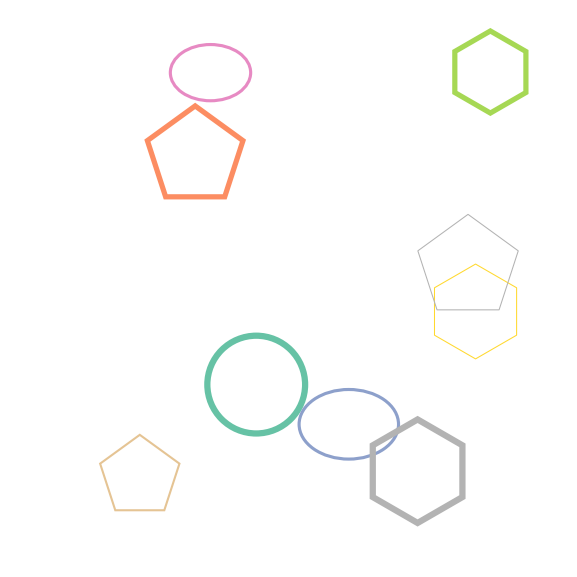[{"shape": "circle", "thickness": 3, "radius": 0.42, "center": [0.444, 0.333]}, {"shape": "pentagon", "thickness": 2.5, "radius": 0.44, "center": [0.338, 0.729]}, {"shape": "oval", "thickness": 1.5, "radius": 0.43, "center": [0.604, 0.264]}, {"shape": "oval", "thickness": 1.5, "radius": 0.35, "center": [0.365, 0.873]}, {"shape": "hexagon", "thickness": 2.5, "radius": 0.36, "center": [0.849, 0.874]}, {"shape": "hexagon", "thickness": 0.5, "radius": 0.41, "center": [0.823, 0.46]}, {"shape": "pentagon", "thickness": 1, "radius": 0.36, "center": [0.242, 0.174]}, {"shape": "pentagon", "thickness": 0.5, "radius": 0.46, "center": [0.81, 0.537]}, {"shape": "hexagon", "thickness": 3, "radius": 0.45, "center": [0.723, 0.183]}]